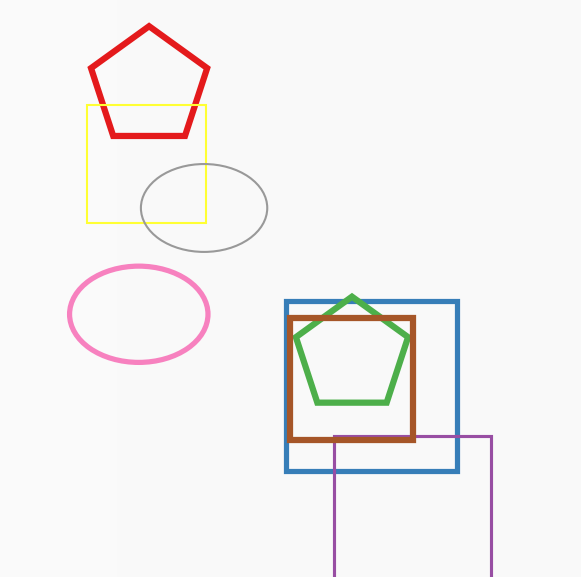[{"shape": "pentagon", "thickness": 3, "radius": 0.53, "center": [0.257, 0.849]}, {"shape": "square", "thickness": 2.5, "radius": 0.73, "center": [0.639, 0.331]}, {"shape": "pentagon", "thickness": 3, "radius": 0.51, "center": [0.606, 0.384]}, {"shape": "square", "thickness": 1.5, "radius": 0.68, "center": [0.71, 0.108]}, {"shape": "square", "thickness": 1, "radius": 0.51, "center": [0.251, 0.715]}, {"shape": "square", "thickness": 3, "radius": 0.53, "center": [0.605, 0.343]}, {"shape": "oval", "thickness": 2.5, "radius": 0.6, "center": [0.239, 0.455]}, {"shape": "oval", "thickness": 1, "radius": 0.54, "center": [0.351, 0.639]}]